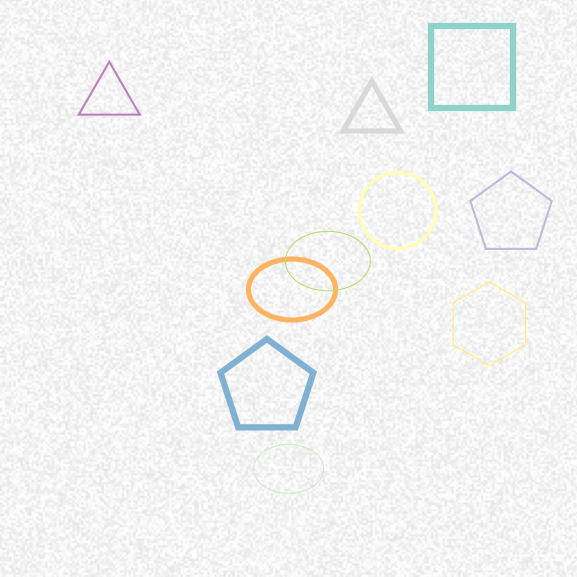[{"shape": "square", "thickness": 3, "radius": 0.35, "center": [0.818, 0.883]}, {"shape": "circle", "thickness": 1.5, "radius": 0.33, "center": [0.689, 0.635]}, {"shape": "pentagon", "thickness": 1, "radius": 0.37, "center": [0.885, 0.628]}, {"shape": "pentagon", "thickness": 3, "radius": 0.42, "center": [0.462, 0.328]}, {"shape": "oval", "thickness": 2.5, "radius": 0.38, "center": [0.506, 0.498]}, {"shape": "oval", "thickness": 0.5, "radius": 0.37, "center": [0.568, 0.547]}, {"shape": "triangle", "thickness": 2.5, "radius": 0.29, "center": [0.644, 0.801]}, {"shape": "triangle", "thickness": 1, "radius": 0.3, "center": [0.189, 0.831]}, {"shape": "oval", "thickness": 0.5, "radius": 0.3, "center": [0.5, 0.187]}, {"shape": "hexagon", "thickness": 0.5, "radius": 0.36, "center": [0.847, 0.438]}]